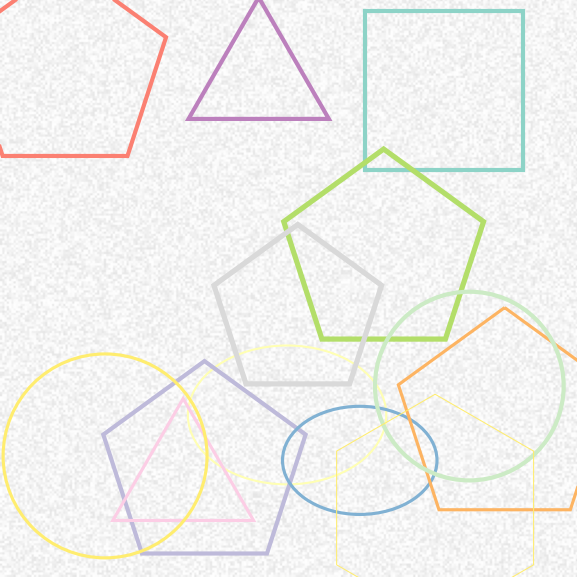[{"shape": "square", "thickness": 2, "radius": 0.68, "center": [0.77, 0.842]}, {"shape": "oval", "thickness": 1, "radius": 0.86, "center": [0.497, 0.281]}, {"shape": "pentagon", "thickness": 2, "radius": 0.92, "center": [0.354, 0.19]}, {"shape": "pentagon", "thickness": 2, "radius": 0.92, "center": [0.113, 0.878]}, {"shape": "oval", "thickness": 1.5, "radius": 0.67, "center": [0.623, 0.202]}, {"shape": "pentagon", "thickness": 1.5, "radius": 0.97, "center": [0.874, 0.273]}, {"shape": "pentagon", "thickness": 2.5, "radius": 0.91, "center": [0.664, 0.559]}, {"shape": "triangle", "thickness": 1.5, "radius": 0.7, "center": [0.317, 0.168]}, {"shape": "pentagon", "thickness": 2.5, "radius": 0.76, "center": [0.516, 0.458]}, {"shape": "triangle", "thickness": 2, "radius": 0.7, "center": [0.448, 0.863]}, {"shape": "circle", "thickness": 2, "radius": 0.82, "center": [0.813, 0.331]}, {"shape": "hexagon", "thickness": 0.5, "radius": 0.98, "center": [0.753, 0.12]}, {"shape": "circle", "thickness": 1.5, "radius": 0.88, "center": [0.182, 0.21]}]